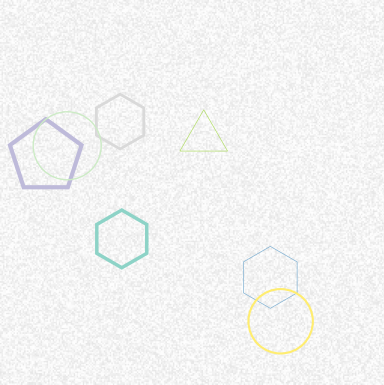[{"shape": "hexagon", "thickness": 2.5, "radius": 0.37, "center": [0.316, 0.38]}, {"shape": "pentagon", "thickness": 3, "radius": 0.49, "center": [0.119, 0.593]}, {"shape": "hexagon", "thickness": 0.5, "radius": 0.4, "center": [0.702, 0.28]}, {"shape": "triangle", "thickness": 0.5, "radius": 0.36, "center": [0.529, 0.643]}, {"shape": "hexagon", "thickness": 2, "radius": 0.36, "center": [0.312, 0.684]}, {"shape": "circle", "thickness": 1, "radius": 0.44, "center": [0.175, 0.621]}, {"shape": "circle", "thickness": 1.5, "radius": 0.42, "center": [0.729, 0.166]}]